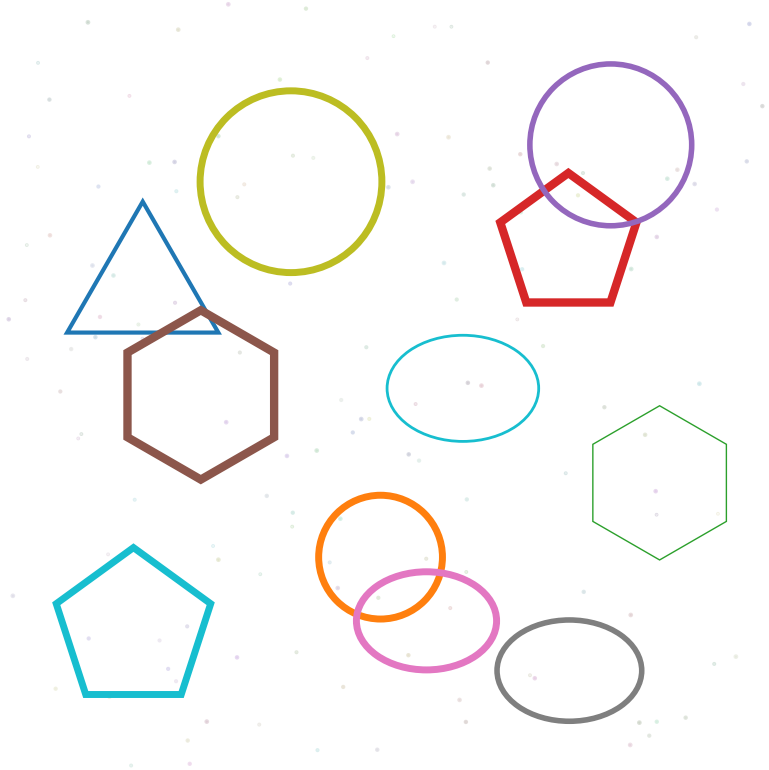[{"shape": "triangle", "thickness": 1.5, "radius": 0.57, "center": [0.185, 0.625]}, {"shape": "circle", "thickness": 2.5, "radius": 0.4, "center": [0.494, 0.276]}, {"shape": "hexagon", "thickness": 0.5, "radius": 0.5, "center": [0.857, 0.373]}, {"shape": "pentagon", "thickness": 3, "radius": 0.46, "center": [0.738, 0.682]}, {"shape": "circle", "thickness": 2, "radius": 0.53, "center": [0.793, 0.812]}, {"shape": "hexagon", "thickness": 3, "radius": 0.55, "center": [0.261, 0.487]}, {"shape": "oval", "thickness": 2.5, "radius": 0.46, "center": [0.554, 0.194]}, {"shape": "oval", "thickness": 2, "radius": 0.47, "center": [0.739, 0.129]}, {"shape": "circle", "thickness": 2.5, "radius": 0.59, "center": [0.378, 0.764]}, {"shape": "oval", "thickness": 1, "radius": 0.49, "center": [0.601, 0.496]}, {"shape": "pentagon", "thickness": 2.5, "radius": 0.53, "center": [0.173, 0.183]}]